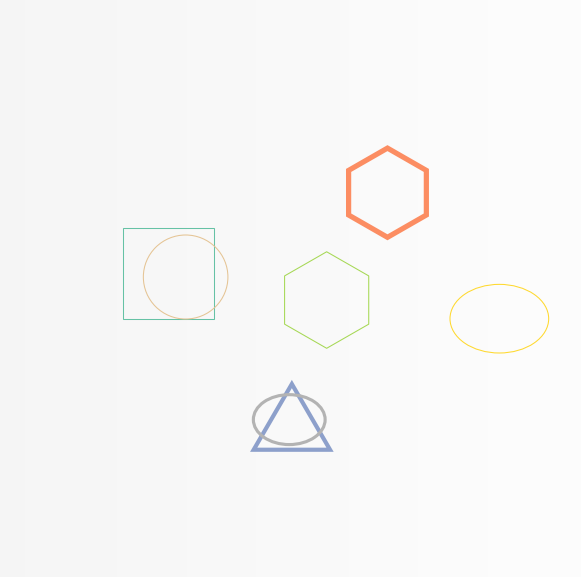[{"shape": "square", "thickness": 0.5, "radius": 0.39, "center": [0.289, 0.526]}, {"shape": "hexagon", "thickness": 2.5, "radius": 0.39, "center": [0.667, 0.665]}, {"shape": "triangle", "thickness": 2, "radius": 0.38, "center": [0.502, 0.258]}, {"shape": "hexagon", "thickness": 0.5, "radius": 0.42, "center": [0.562, 0.48]}, {"shape": "oval", "thickness": 0.5, "radius": 0.42, "center": [0.859, 0.447]}, {"shape": "circle", "thickness": 0.5, "radius": 0.36, "center": [0.319, 0.519]}, {"shape": "oval", "thickness": 1.5, "radius": 0.31, "center": [0.498, 0.273]}]